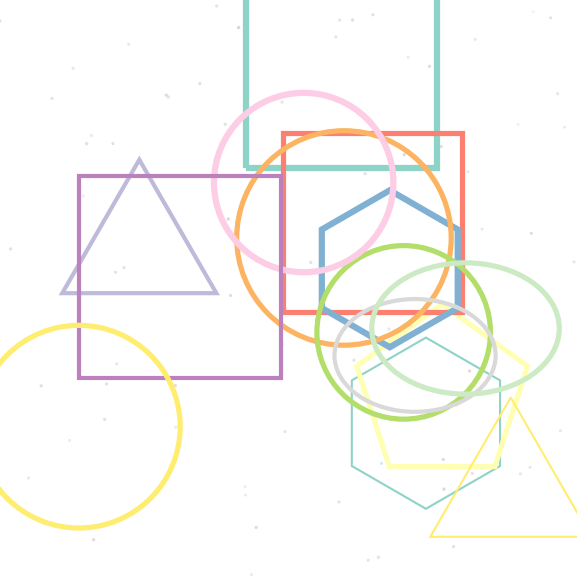[{"shape": "square", "thickness": 3, "radius": 0.83, "center": [0.591, 0.874]}, {"shape": "hexagon", "thickness": 1, "radius": 0.74, "center": [0.738, 0.266]}, {"shape": "pentagon", "thickness": 2.5, "radius": 0.78, "center": [0.765, 0.317]}, {"shape": "triangle", "thickness": 2, "radius": 0.77, "center": [0.241, 0.569]}, {"shape": "square", "thickness": 2.5, "radius": 0.78, "center": [0.644, 0.614]}, {"shape": "hexagon", "thickness": 3, "radius": 0.68, "center": [0.675, 0.534]}, {"shape": "circle", "thickness": 2.5, "radius": 0.93, "center": [0.596, 0.587]}, {"shape": "circle", "thickness": 2.5, "radius": 0.75, "center": [0.699, 0.424]}, {"shape": "circle", "thickness": 3, "radius": 0.78, "center": [0.526, 0.683]}, {"shape": "oval", "thickness": 2, "radius": 0.7, "center": [0.719, 0.384]}, {"shape": "square", "thickness": 2, "radius": 0.88, "center": [0.312, 0.52]}, {"shape": "oval", "thickness": 2.5, "radius": 0.81, "center": [0.806, 0.43]}, {"shape": "circle", "thickness": 2.5, "radius": 0.88, "center": [0.137, 0.26]}, {"shape": "triangle", "thickness": 1, "radius": 0.8, "center": [0.884, 0.15]}]